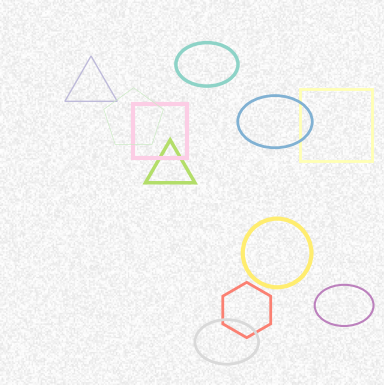[{"shape": "oval", "thickness": 2.5, "radius": 0.4, "center": [0.538, 0.833]}, {"shape": "square", "thickness": 2, "radius": 0.47, "center": [0.873, 0.675]}, {"shape": "triangle", "thickness": 1, "radius": 0.39, "center": [0.236, 0.776]}, {"shape": "hexagon", "thickness": 2, "radius": 0.36, "center": [0.641, 0.195]}, {"shape": "oval", "thickness": 2, "radius": 0.48, "center": [0.714, 0.684]}, {"shape": "triangle", "thickness": 2.5, "radius": 0.37, "center": [0.442, 0.562]}, {"shape": "square", "thickness": 3, "radius": 0.35, "center": [0.415, 0.659]}, {"shape": "oval", "thickness": 2, "radius": 0.41, "center": [0.589, 0.112]}, {"shape": "oval", "thickness": 1.5, "radius": 0.38, "center": [0.894, 0.207]}, {"shape": "pentagon", "thickness": 0.5, "radius": 0.41, "center": [0.347, 0.691]}, {"shape": "circle", "thickness": 3, "radius": 0.45, "center": [0.72, 0.343]}]